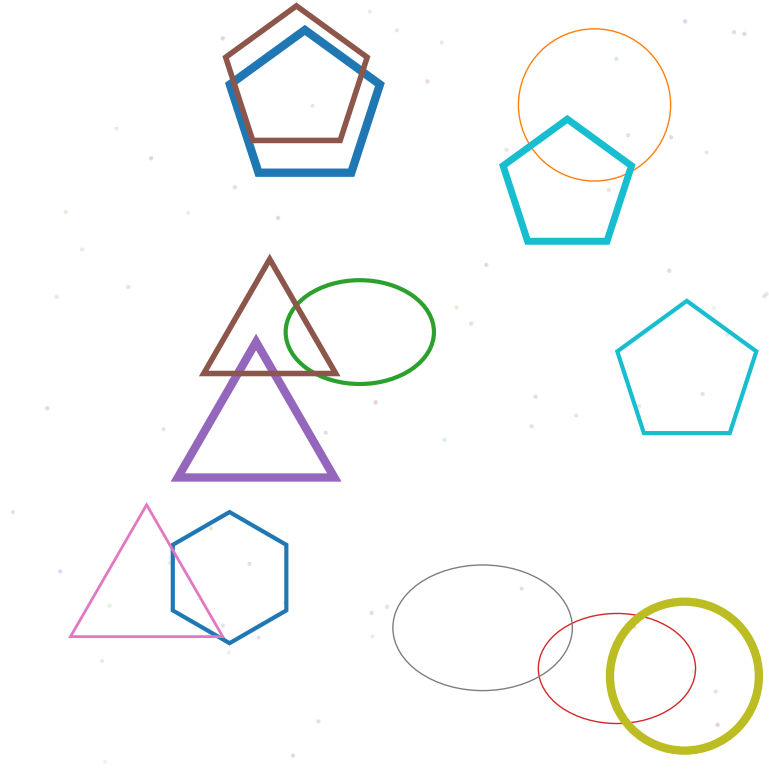[{"shape": "pentagon", "thickness": 3, "radius": 0.51, "center": [0.396, 0.859]}, {"shape": "hexagon", "thickness": 1.5, "radius": 0.43, "center": [0.298, 0.25]}, {"shape": "circle", "thickness": 0.5, "radius": 0.49, "center": [0.772, 0.864]}, {"shape": "oval", "thickness": 1.5, "radius": 0.48, "center": [0.467, 0.569]}, {"shape": "oval", "thickness": 0.5, "radius": 0.51, "center": [0.801, 0.132]}, {"shape": "triangle", "thickness": 3, "radius": 0.59, "center": [0.333, 0.439]}, {"shape": "pentagon", "thickness": 2, "radius": 0.48, "center": [0.385, 0.896]}, {"shape": "triangle", "thickness": 2, "radius": 0.49, "center": [0.35, 0.564]}, {"shape": "triangle", "thickness": 1, "radius": 0.57, "center": [0.19, 0.23]}, {"shape": "oval", "thickness": 0.5, "radius": 0.58, "center": [0.627, 0.185]}, {"shape": "circle", "thickness": 3, "radius": 0.48, "center": [0.889, 0.122]}, {"shape": "pentagon", "thickness": 1.5, "radius": 0.47, "center": [0.892, 0.514]}, {"shape": "pentagon", "thickness": 2.5, "radius": 0.44, "center": [0.737, 0.758]}]